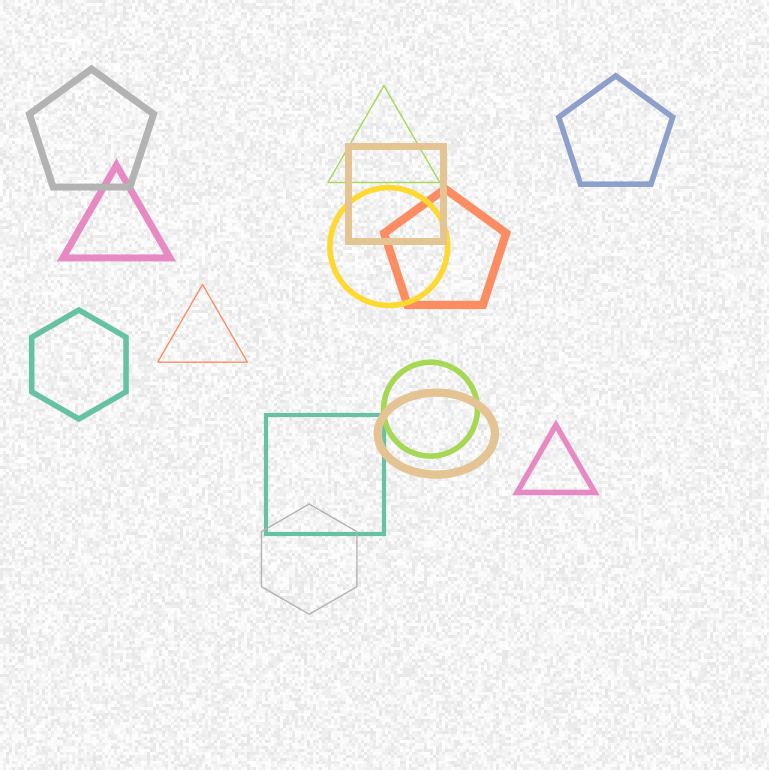[{"shape": "hexagon", "thickness": 2, "radius": 0.35, "center": [0.102, 0.527]}, {"shape": "square", "thickness": 1.5, "radius": 0.39, "center": [0.422, 0.383]}, {"shape": "triangle", "thickness": 0.5, "radius": 0.34, "center": [0.263, 0.563]}, {"shape": "pentagon", "thickness": 3, "radius": 0.42, "center": [0.578, 0.671]}, {"shape": "pentagon", "thickness": 2, "radius": 0.39, "center": [0.8, 0.824]}, {"shape": "triangle", "thickness": 2, "radius": 0.29, "center": [0.722, 0.39]}, {"shape": "triangle", "thickness": 2.5, "radius": 0.4, "center": [0.151, 0.705]}, {"shape": "circle", "thickness": 2, "radius": 0.3, "center": [0.559, 0.469]}, {"shape": "triangle", "thickness": 0.5, "radius": 0.42, "center": [0.499, 0.805]}, {"shape": "circle", "thickness": 2, "radius": 0.38, "center": [0.505, 0.68]}, {"shape": "square", "thickness": 2.5, "radius": 0.31, "center": [0.514, 0.748]}, {"shape": "oval", "thickness": 3, "radius": 0.38, "center": [0.567, 0.437]}, {"shape": "hexagon", "thickness": 0.5, "radius": 0.36, "center": [0.402, 0.274]}, {"shape": "pentagon", "thickness": 2.5, "radius": 0.42, "center": [0.119, 0.826]}]